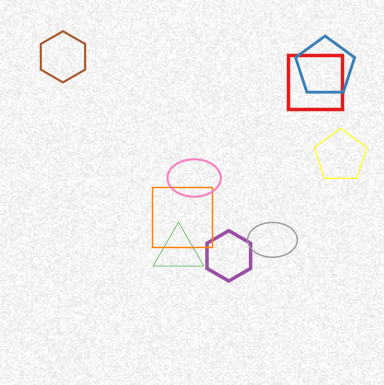[{"shape": "square", "thickness": 2.5, "radius": 0.35, "center": [0.818, 0.788]}, {"shape": "pentagon", "thickness": 2, "radius": 0.4, "center": [0.844, 0.826]}, {"shape": "triangle", "thickness": 0.5, "radius": 0.38, "center": [0.464, 0.347]}, {"shape": "hexagon", "thickness": 2.5, "radius": 0.33, "center": [0.594, 0.335]}, {"shape": "square", "thickness": 1, "radius": 0.39, "center": [0.473, 0.436]}, {"shape": "pentagon", "thickness": 1, "radius": 0.36, "center": [0.885, 0.595]}, {"shape": "hexagon", "thickness": 1.5, "radius": 0.33, "center": [0.164, 0.852]}, {"shape": "oval", "thickness": 1.5, "radius": 0.35, "center": [0.504, 0.538]}, {"shape": "oval", "thickness": 1, "radius": 0.32, "center": [0.708, 0.377]}]